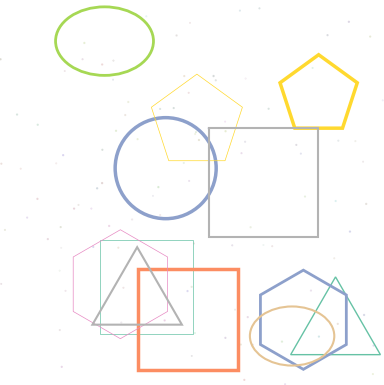[{"shape": "triangle", "thickness": 1, "radius": 0.67, "center": [0.872, 0.146]}, {"shape": "square", "thickness": 0.5, "radius": 0.61, "center": [0.38, 0.254]}, {"shape": "square", "thickness": 2.5, "radius": 0.65, "center": [0.488, 0.171]}, {"shape": "circle", "thickness": 2.5, "radius": 0.66, "center": [0.43, 0.563]}, {"shape": "hexagon", "thickness": 2, "radius": 0.64, "center": [0.788, 0.169]}, {"shape": "hexagon", "thickness": 0.5, "radius": 0.71, "center": [0.313, 0.262]}, {"shape": "oval", "thickness": 2, "radius": 0.64, "center": [0.271, 0.893]}, {"shape": "pentagon", "thickness": 2.5, "radius": 0.53, "center": [0.828, 0.752]}, {"shape": "pentagon", "thickness": 0.5, "radius": 0.62, "center": [0.511, 0.683]}, {"shape": "oval", "thickness": 1.5, "radius": 0.55, "center": [0.759, 0.127]}, {"shape": "square", "thickness": 1.5, "radius": 0.71, "center": [0.684, 0.526]}, {"shape": "triangle", "thickness": 1.5, "radius": 0.67, "center": [0.356, 0.224]}]